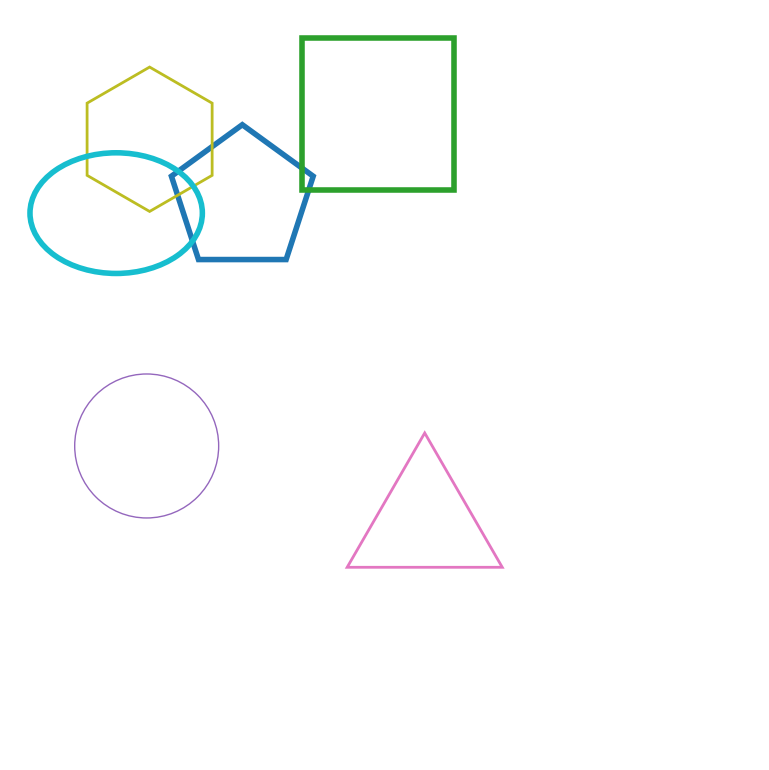[{"shape": "pentagon", "thickness": 2, "radius": 0.48, "center": [0.315, 0.741]}, {"shape": "square", "thickness": 2, "radius": 0.49, "center": [0.491, 0.852]}, {"shape": "circle", "thickness": 0.5, "radius": 0.47, "center": [0.19, 0.421]}, {"shape": "triangle", "thickness": 1, "radius": 0.58, "center": [0.552, 0.321]}, {"shape": "hexagon", "thickness": 1, "radius": 0.47, "center": [0.194, 0.819]}, {"shape": "oval", "thickness": 2, "radius": 0.56, "center": [0.151, 0.723]}]